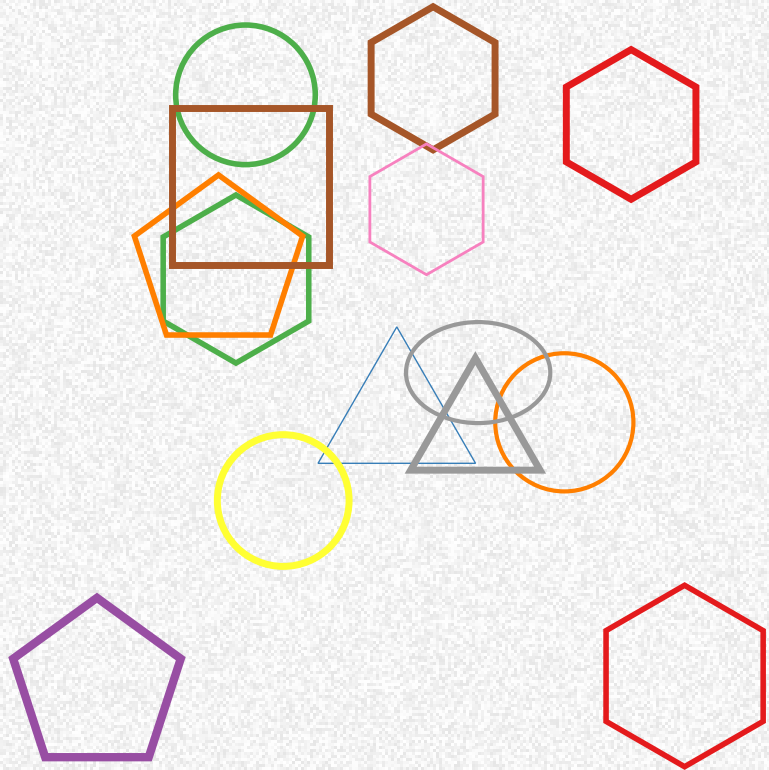[{"shape": "hexagon", "thickness": 2.5, "radius": 0.49, "center": [0.82, 0.838]}, {"shape": "hexagon", "thickness": 2, "radius": 0.59, "center": [0.889, 0.122]}, {"shape": "triangle", "thickness": 0.5, "radius": 0.59, "center": [0.515, 0.457]}, {"shape": "hexagon", "thickness": 2, "radius": 0.55, "center": [0.306, 0.638]}, {"shape": "circle", "thickness": 2, "radius": 0.45, "center": [0.319, 0.877]}, {"shape": "pentagon", "thickness": 3, "radius": 0.57, "center": [0.126, 0.109]}, {"shape": "circle", "thickness": 1.5, "radius": 0.45, "center": [0.733, 0.452]}, {"shape": "pentagon", "thickness": 2, "radius": 0.57, "center": [0.284, 0.658]}, {"shape": "circle", "thickness": 2.5, "radius": 0.43, "center": [0.368, 0.35]}, {"shape": "square", "thickness": 2.5, "radius": 0.51, "center": [0.325, 0.758]}, {"shape": "hexagon", "thickness": 2.5, "radius": 0.46, "center": [0.562, 0.898]}, {"shape": "hexagon", "thickness": 1, "radius": 0.42, "center": [0.554, 0.728]}, {"shape": "oval", "thickness": 1.5, "radius": 0.47, "center": [0.621, 0.516]}, {"shape": "triangle", "thickness": 2.5, "radius": 0.49, "center": [0.617, 0.438]}]